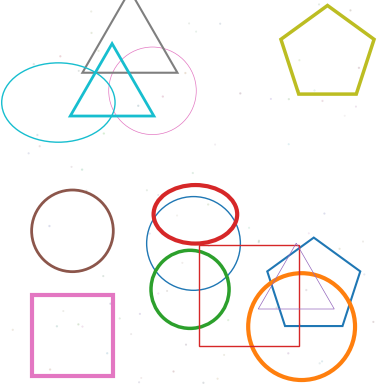[{"shape": "circle", "thickness": 1, "radius": 0.61, "center": [0.503, 0.368]}, {"shape": "pentagon", "thickness": 1.5, "radius": 0.63, "center": [0.815, 0.256]}, {"shape": "circle", "thickness": 3, "radius": 0.69, "center": [0.783, 0.152]}, {"shape": "circle", "thickness": 2.5, "radius": 0.51, "center": [0.494, 0.248]}, {"shape": "square", "thickness": 1, "radius": 0.65, "center": [0.647, 0.232]}, {"shape": "oval", "thickness": 3, "radius": 0.54, "center": [0.508, 0.443]}, {"shape": "triangle", "thickness": 0.5, "radius": 0.57, "center": [0.769, 0.254]}, {"shape": "circle", "thickness": 2, "radius": 0.53, "center": [0.188, 0.4]}, {"shape": "square", "thickness": 3, "radius": 0.52, "center": [0.188, 0.129]}, {"shape": "circle", "thickness": 0.5, "radius": 0.57, "center": [0.396, 0.764]}, {"shape": "triangle", "thickness": 1.5, "radius": 0.71, "center": [0.337, 0.882]}, {"shape": "pentagon", "thickness": 2.5, "radius": 0.64, "center": [0.851, 0.859]}, {"shape": "triangle", "thickness": 2, "radius": 0.63, "center": [0.291, 0.761]}, {"shape": "oval", "thickness": 1, "radius": 0.74, "center": [0.152, 0.734]}]